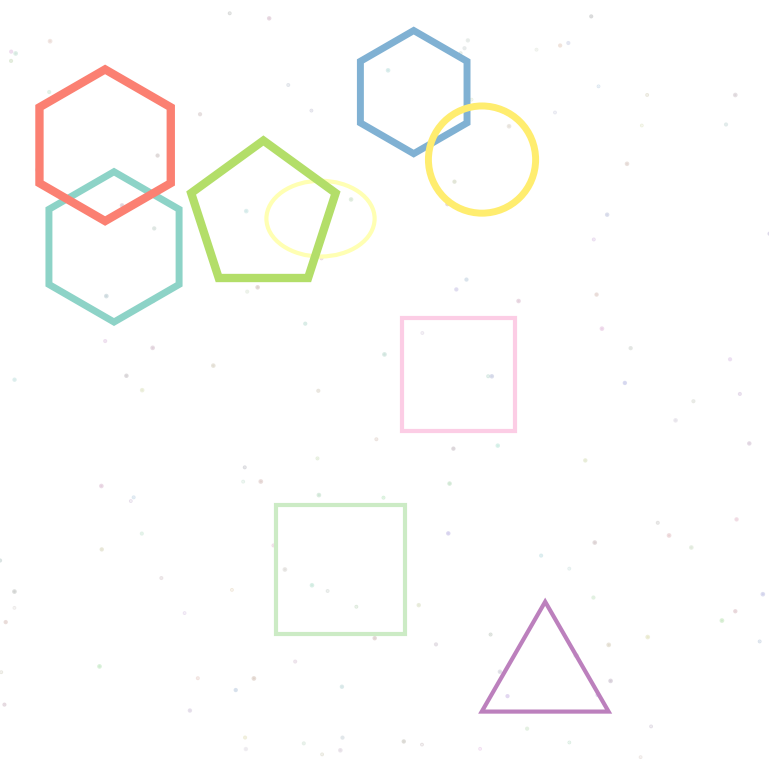[{"shape": "hexagon", "thickness": 2.5, "radius": 0.49, "center": [0.148, 0.679]}, {"shape": "oval", "thickness": 1.5, "radius": 0.35, "center": [0.416, 0.716]}, {"shape": "hexagon", "thickness": 3, "radius": 0.49, "center": [0.137, 0.811]}, {"shape": "hexagon", "thickness": 2.5, "radius": 0.4, "center": [0.537, 0.88]}, {"shape": "pentagon", "thickness": 3, "radius": 0.49, "center": [0.342, 0.719]}, {"shape": "square", "thickness": 1.5, "radius": 0.37, "center": [0.595, 0.514]}, {"shape": "triangle", "thickness": 1.5, "radius": 0.48, "center": [0.708, 0.123]}, {"shape": "square", "thickness": 1.5, "radius": 0.42, "center": [0.442, 0.26]}, {"shape": "circle", "thickness": 2.5, "radius": 0.35, "center": [0.626, 0.793]}]